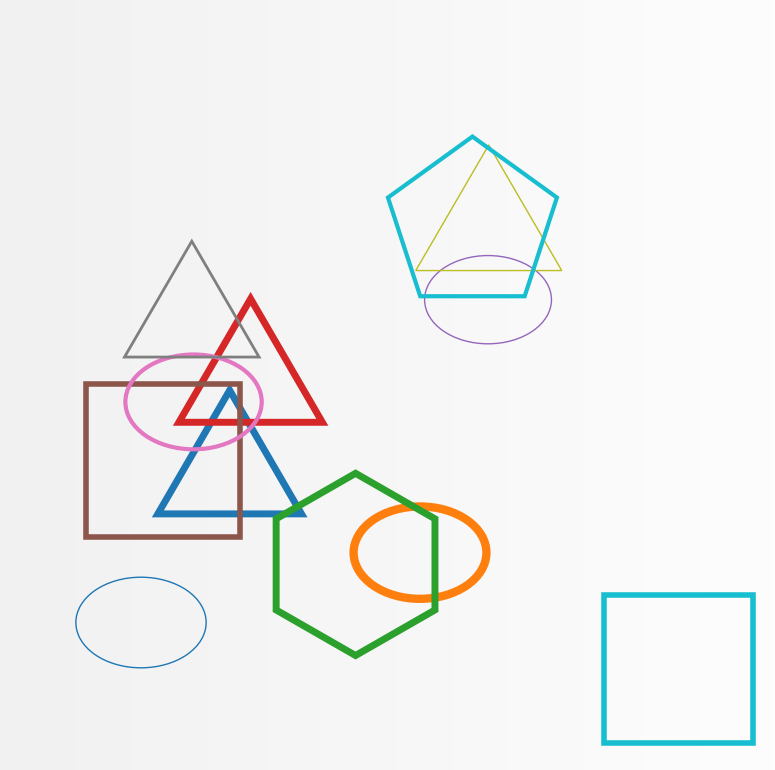[{"shape": "triangle", "thickness": 2.5, "radius": 0.54, "center": [0.296, 0.386]}, {"shape": "oval", "thickness": 0.5, "radius": 0.42, "center": [0.182, 0.192]}, {"shape": "oval", "thickness": 3, "radius": 0.43, "center": [0.542, 0.282]}, {"shape": "hexagon", "thickness": 2.5, "radius": 0.59, "center": [0.459, 0.267]}, {"shape": "triangle", "thickness": 2.5, "radius": 0.53, "center": [0.323, 0.505]}, {"shape": "oval", "thickness": 0.5, "radius": 0.41, "center": [0.63, 0.611]}, {"shape": "square", "thickness": 2, "radius": 0.5, "center": [0.21, 0.402]}, {"shape": "oval", "thickness": 1.5, "radius": 0.44, "center": [0.25, 0.478]}, {"shape": "triangle", "thickness": 1, "radius": 0.5, "center": [0.247, 0.586]}, {"shape": "triangle", "thickness": 0.5, "radius": 0.54, "center": [0.631, 0.703]}, {"shape": "square", "thickness": 2, "radius": 0.48, "center": [0.875, 0.131]}, {"shape": "pentagon", "thickness": 1.5, "radius": 0.57, "center": [0.61, 0.708]}]